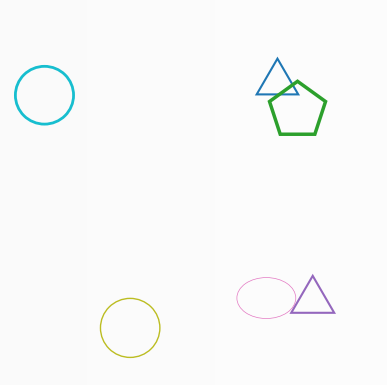[{"shape": "triangle", "thickness": 1.5, "radius": 0.31, "center": [0.716, 0.786]}, {"shape": "pentagon", "thickness": 2.5, "radius": 0.38, "center": [0.768, 0.713]}, {"shape": "triangle", "thickness": 1.5, "radius": 0.32, "center": [0.807, 0.22]}, {"shape": "oval", "thickness": 0.5, "radius": 0.38, "center": [0.687, 0.226]}, {"shape": "circle", "thickness": 1, "radius": 0.38, "center": [0.336, 0.148]}, {"shape": "circle", "thickness": 2, "radius": 0.38, "center": [0.115, 0.753]}]